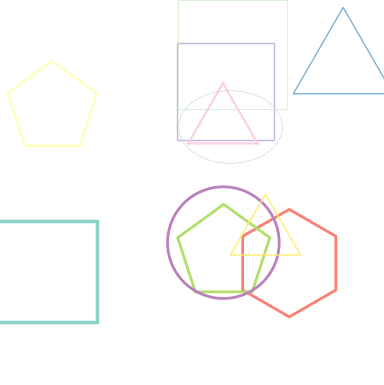[{"shape": "square", "thickness": 2.5, "radius": 0.65, "center": [0.121, 0.295]}, {"shape": "pentagon", "thickness": 1.5, "radius": 0.61, "center": [0.135, 0.72]}, {"shape": "square", "thickness": 1, "radius": 0.63, "center": [0.585, 0.763]}, {"shape": "hexagon", "thickness": 2, "radius": 0.7, "center": [0.751, 0.317]}, {"shape": "triangle", "thickness": 1, "radius": 0.75, "center": [0.891, 0.831]}, {"shape": "pentagon", "thickness": 2, "radius": 0.63, "center": [0.581, 0.344]}, {"shape": "triangle", "thickness": 1.5, "radius": 0.52, "center": [0.579, 0.679]}, {"shape": "oval", "thickness": 0.5, "radius": 0.67, "center": [0.599, 0.67]}, {"shape": "circle", "thickness": 2, "radius": 0.72, "center": [0.58, 0.37]}, {"shape": "square", "thickness": 0.5, "radius": 0.71, "center": [0.604, 0.858]}, {"shape": "triangle", "thickness": 1, "radius": 0.53, "center": [0.689, 0.39]}]